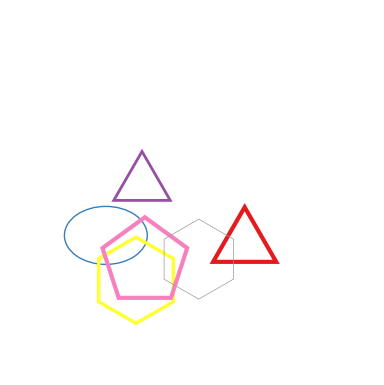[{"shape": "triangle", "thickness": 3, "radius": 0.47, "center": [0.635, 0.367]}, {"shape": "oval", "thickness": 1, "radius": 0.54, "center": [0.275, 0.389]}, {"shape": "triangle", "thickness": 2, "radius": 0.42, "center": [0.369, 0.522]}, {"shape": "hexagon", "thickness": 2.5, "radius": 0.56, "center": [0.353, 0.272]}, {"shape": "pentagon", "thickness": 3, "radius": 0.58, "center": [0.376, 0.32]}, {"shape": "hexagon", "thickness": 0.5, "radius": 0.52, "center": [0.516, 0.327]}]